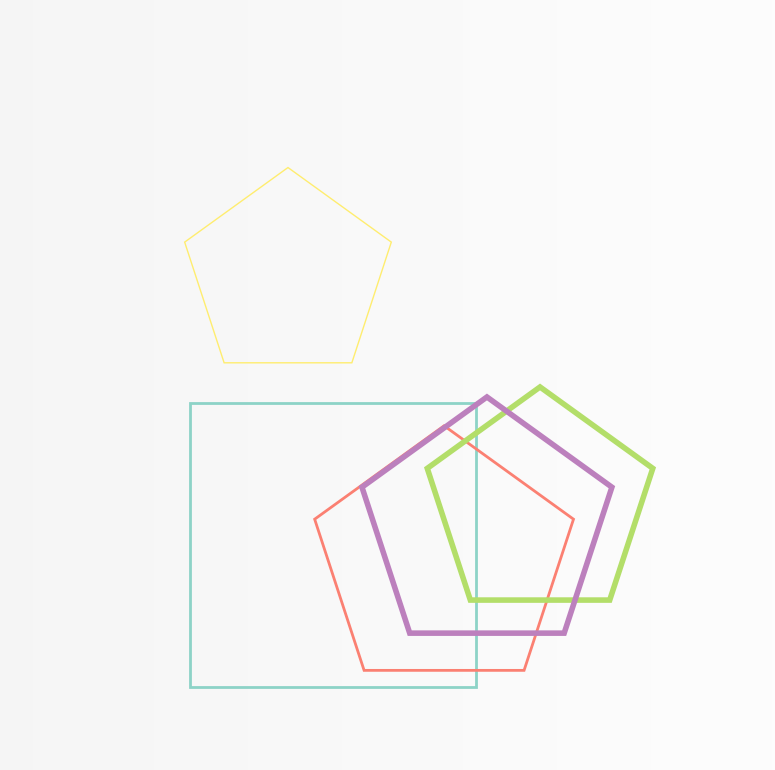[{"shape": "square", "thickness": 1, "radius": 0.92, "center": [0.43, 0.292]}, {"shape": "pentagon", "thickness": 1, "radius": 0.88, "center": [0.573, 0.271]}, {"shape": "pentagon", "thickness": 2, "radius": 0.76, "center": [0.697, 0.344]}, {"shape": "pentagon", "thickness": 2, "radius": 0.85, "center": [0.628, 0.315]}, {"shape": "pentagon", "thickness": 0.5, "radius": 0.7, "center": [0.372, 0.642]}]